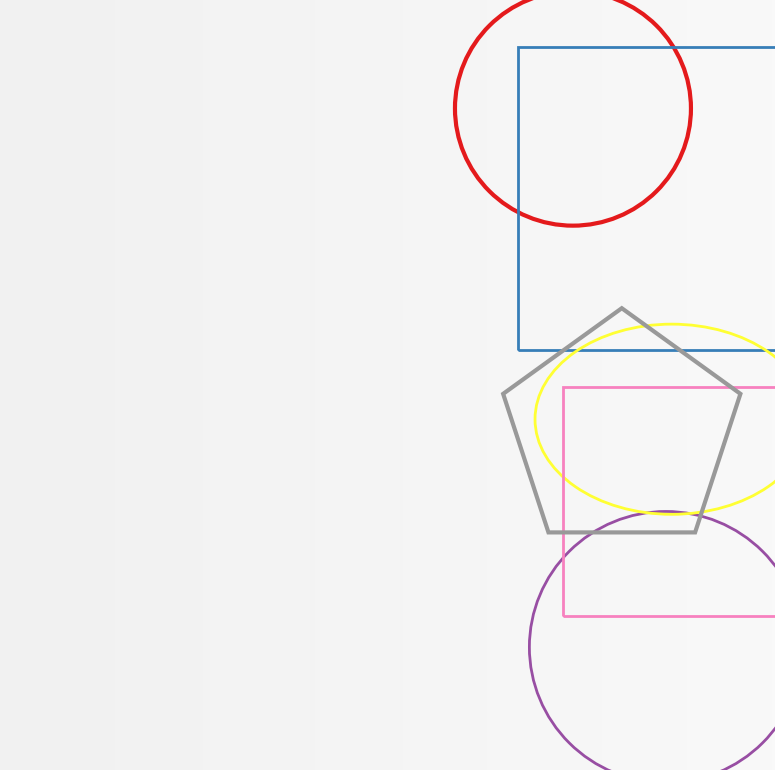[{"shape": "circle", "thickness": 1.5, "radius": 0.76, "center": [0.739, 0.859]}, {"shape": "square", "thickness": 1, "radius": 0.99, "center": [0.866, 0.742]}, {"shape": "circle", "thickness": 1, "radius": 0.88, "center": [0.859, 0.16]}, {"shape": "oval", "thickness": 1, "radius": 0.88, "center": [0.867, 0.456]}, {"shape": "square", "thickness": 1, "radius": 0.74, "center": [0.876, 0.348]}, {"shape": "pentagon", "thickness": 1.5, "radius": 0.8, "center": [0.802, 0.439]}]